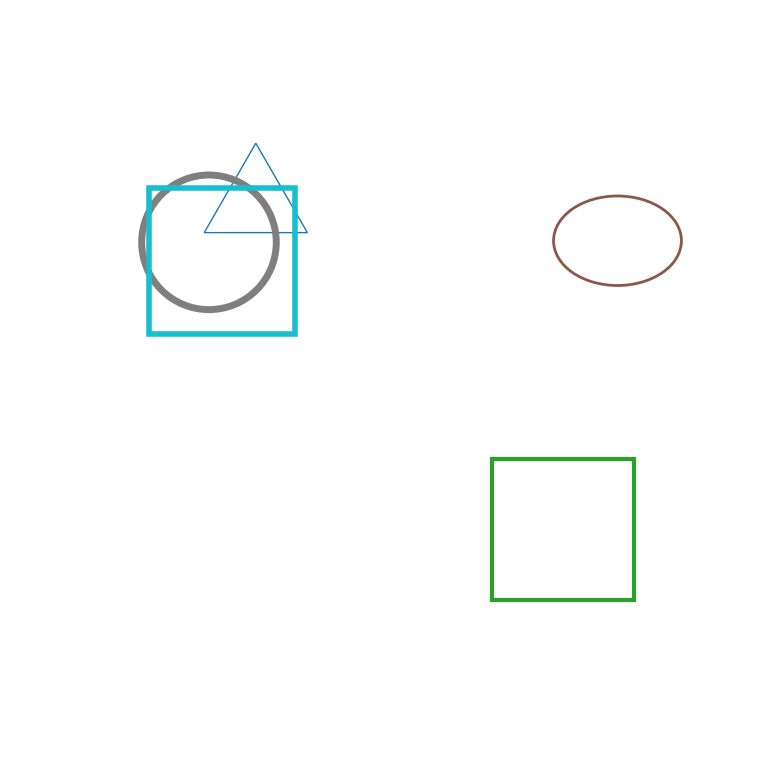[{"shape": "triangle", "thickness": 0.5, "radius": 0.39, "center": [0.332, 0.737]}, {"shape": "square", "thickness": 1.5, "radius": 0.46, "center": [0.731, 0.312]}, {"shape": "oval", "thickness": 1, "radius": 0.42, "center": [0.802, 0.687]}, {"shape": "circle", "thickness": 2.5, "radius": 0.44, "center": [0.271, 0.685]}, {"shape": "square", "thickness": 2, "radius": 0.47, "center": [0.288, 0.661]}]